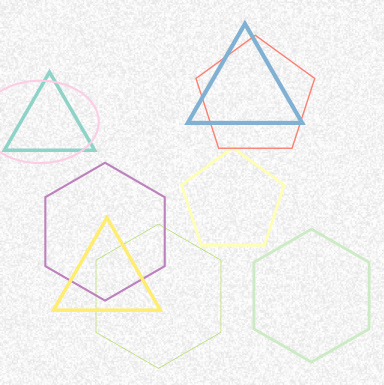[{"shape": "triangle", "thickness": 2.5, "radius": 0.68, "center": [0.129, 0.677]}, {"shape": "pentagon", "thickness": 2, "radius": 0.7, "center": [0.605, 0.476]}, {"shape": "pentagon", "thickness": 1, "radius": 0.81, "center": [0.663, 0.746]}, {"shape": "triangle", "thickness": 3, "radius": 0.86, "center": [0.636, 0.767]}, {"shape": "hexagon", "thickness": 0.5, "radius": 0.94, "center": [0.412, 0.231]}, {"shape": "oval", "thickness": 1.5, "radius": 0.76, "center": [0.104, 0.683]}, {"shape": "hexagon", "thickness": 1.5, "radius": 0.9, "center": [0.273, 0.398]}, {"shape": "hexagon", "thickness": 2, "radius": 0.86, "center": [0.809, 0.232]}, {"shape": "triangle", "thickness": 2.5, "radius": 0.8, "center": [0.278, 0.274]}]